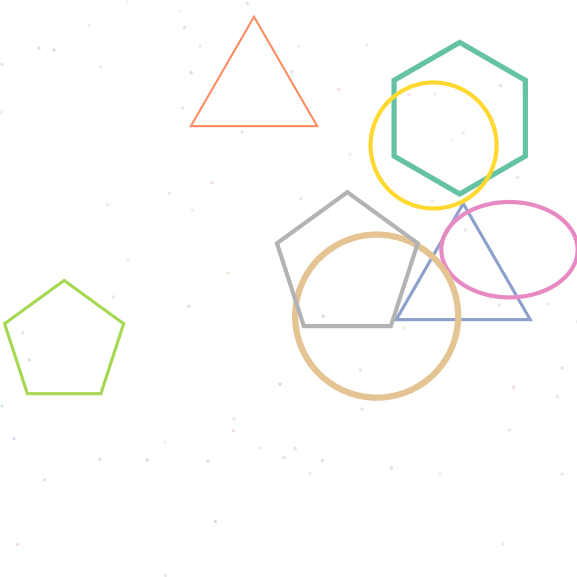[{"shape": "hexagon", "thickness": 2.5, "radius": 0.66, "center": [0.796, 0.794]}, {"shape": "triangle", "thickness": 1, "radius": 0.63, "center": [0.44, 0.844]}, {"shape": "triangle", "thickness": 1.5, "radius": 0.67, "center": [0.802, 0.513]}, {"shape": "oval", "thickness": 2, "radius": 0.59, "center": [0.882, 0.567]}, {"shape": "pentagon", "thickness": 1.5, "radius": 0.54, "center": [0.111, 0.405]}, {"shape": "circle", "thickness": 2, "radius": 0.55, "center": [0.751, 0.747]}, {"shape": "circle", "thickness": 3, "radius": 0.71, "center": [0.652, 0.452]}, {"shape": "pentagon", "thickness": 2, "radius": 0.64, "center": [0.601, 0.538]}]